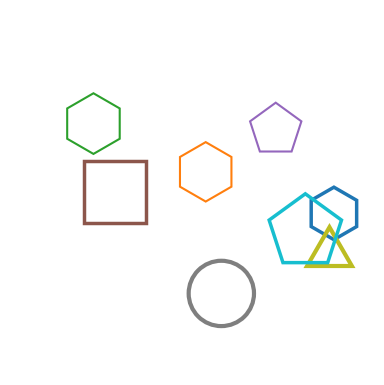[{"shape": "hexagon", "thickness": 2.5, "radius": 0.34, "center": [0.867, 0.446]}, {"shape": "hexagon", "thickness": 1.5, "radius": 0.39, "center": [0.534, 0.554]}, {"shape": "hexagon", "thickness": 1.5, "radius": 0.39, "center": [0.243, 0.679]}, {"shape": "pentagon", "thickness": 1.5, "radius": 0.35, "center": [0.716, 0.663]}, {"shape": "square", "thickness": 2.5, "radius": 0.41, "center": [0.299, 0.502]}, {"shape": "circle", "thickness": 3, "radius": 0.42, "center": [0.575, 0.238]}, {"shape": "triangle", "thickness": 3, "radius": 0.34, "center": [0.856, 0.343]}, {"shape": "pentagon", "thickness": 2.5, "radius": 0.49, "center": [0.793, 0.398]}]